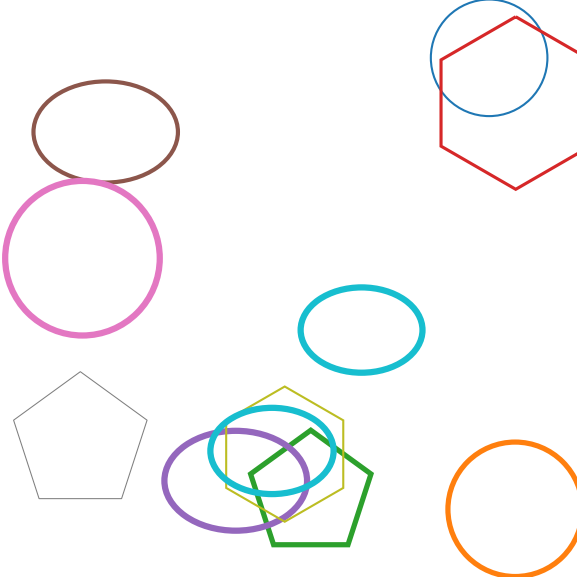[{"shape": "circle", "thickness": 1, "radius": 0.5, "center": [0.847, 0.899]}, {"shape": "circle", "thickness": 2.5, "radius": 0.58, "center": [0.892, 0.117]}, {"shape": "pentagon", "thickness": 2.5, "radius": 0.55, "center": [0.538, 0.145]}, {"shape": "hexagon", "thickness": 1.5, "radius": 0.75, "center": [0.893, 0.821]}, {"shape": "oval", "thickness": 3, "radius": 0.62, "center": [0.408, 0.167]}, {"shape": "oval", "thickness": 2, "radius": 0.63, "center": [0.183, 0.771]}, {"shape": "circle", "thickness": 3, "radius": 0.67, "center": [0.143, 0.552]}, {"shape": "pentagon", "thickness": 0.5, "radius": 0.61, "center": [0.139, 0.234]}, {"shape": "hexagon", "thickness": 1, "radius": 0.59, "center": [0.493, 0.213]}, {"shape": "oval", "thickness": 3, "radius": 0.53, "center": [0.471, 0.218]}, {"shape": "oval", "thickness": 3, "radius": 0.53, "center": [0.626, 0.428]}]